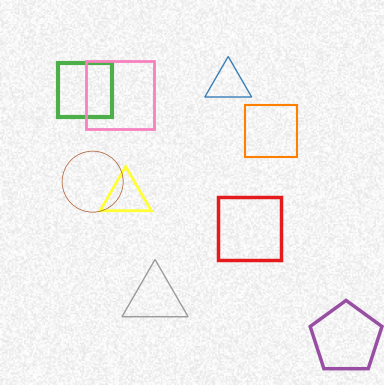[{"shape": "square", "thickness": 2.5, "radius": 0.41, "center": [0.648, 0.406]}, {"shape": "triangle", "thickness": 1, "radius": 0.35, "center": [0.593, 0.783]}, {"shape": "square", "thickness": 3, "radius": 0.35, "center": [0.221, 0.765]}, {"shape": "pentagon", "thickness": 2.5, "radius": 0.49, "center": [0.899, 0.122]}, {"shape": "square", "thickness": 1.5, "radius": 0.34, "center": [0.704, 0.66]}, {"shape": "triangle", "thickness": 2, "radius": 0.38, "center": [0.327, 0.491]}, {"shape": "circle", "thickness": 0.5, "radius": 0.4, "center": [0.241, 0.528]}, {"shape": "square", "thickness": 2, "radius": 0.45, "center": [0.311, 0.753]}, {"shape": "triangle", "thickness": 1, "radius": 0.5, "center": [0.403, 0.227]}]